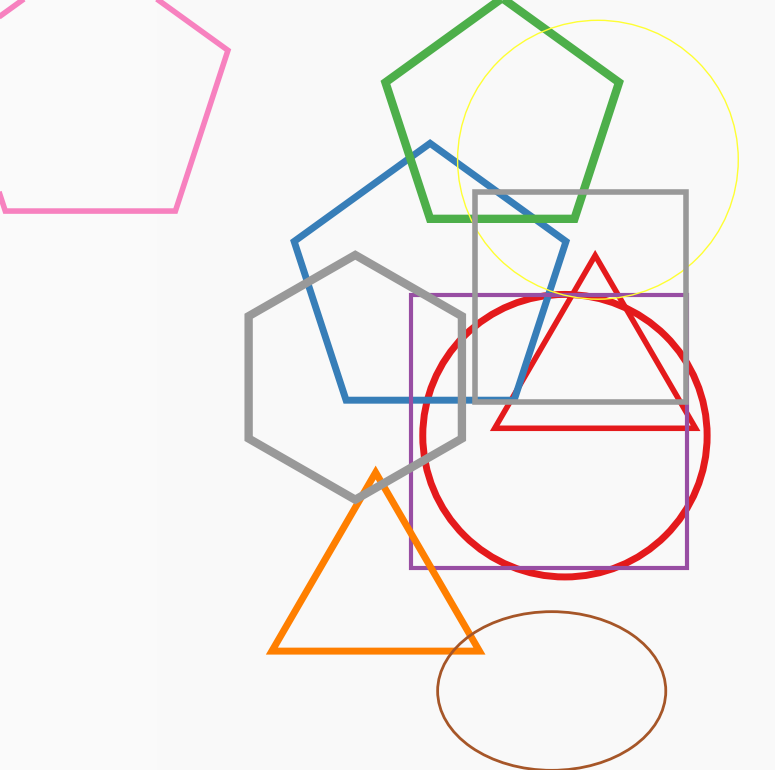[{"shape": "triangle", "thickness": 2, "radius": 0.75, "center": [0.768, 0.519]}, {"shape": "circle", "thickness": 2.5, "radius": 0.92, "center": [0.729, 0.434]}, {"shape": "pentagon", "thickness": 2.5, "radius": 0.92, "center": [0.555, 0.629]}, {"shape": "pentagon", "thickness": 3, "radius": 0.79, "center": [0.648, 0.844]}, {"shape": "square", "thickness": 1.5, "radius": 0.89, "center": [0.708, 0.439]}, {"shape": "triangle", "thickness": 2.5, "radius": 0.77, "center": [0.485, 0.232]}, {"shape": "circle", "thickness": 0.5, "radius": 0.91, "center": [0.772, 0.793]}, {"shape": "oval", "thickness": 1, "radius": 0.74, "center": [0.712, 0.103]}, {"shape": "pentagon", "thickness": 2, "radius": 0.93, "center": [0.117, 0.877]}, {"shape": "square", "thickness": 2, "radius": 0.68, "center": [0.749, 0.614]}, {"shape": "hexagon", "thickness": 3, "radius": 0.79, "center": [0.458, 0.51]}]